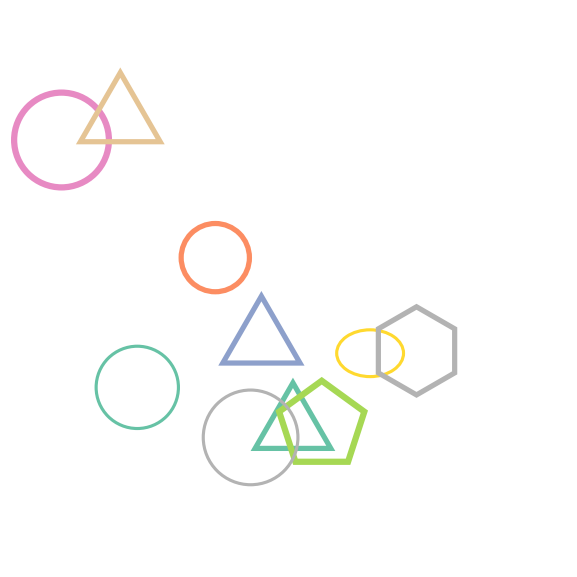[{"shape": "triangle", "thickness": 2.5, "radius": 0.38, "center": [0.507, 0.261]}, {"shape": "circle", "thickness": 1.5, "radius": 0.36, "center": [0.238, 0.328]}, {"shape": "circle", "thickness": 2.5, "radius": 0.3, "center": [0.373, 0.553]}, {"shape": "triangle", "thickness": 2.5, "radius": 0.39, "center": [0.453, 0.409]}, {"shape": "circle", "thickness": 3, "radius": 0.41, "center": [0.107, 0.757]}, {"shape": "pentagon", "thickness": 3, "radius": 0.39, "center": [0.557, 0.262]}, {"shape": "oval", "thickness": 1.5, "radius": 0.29, "center": [0.641, 0.388]}, {"shape": "triangle", "thickness": 2.5, "radius": 0.4, "center": [0.208, 0.794]}, {"shape": "circle", "thickness": 1.5, "radius": 0.41, "center": [0.434, 0.242]}, {"shape": "hexagon", "thickness": 2.5, "radius": 0.38, "center": [0.721, 0.392]}]